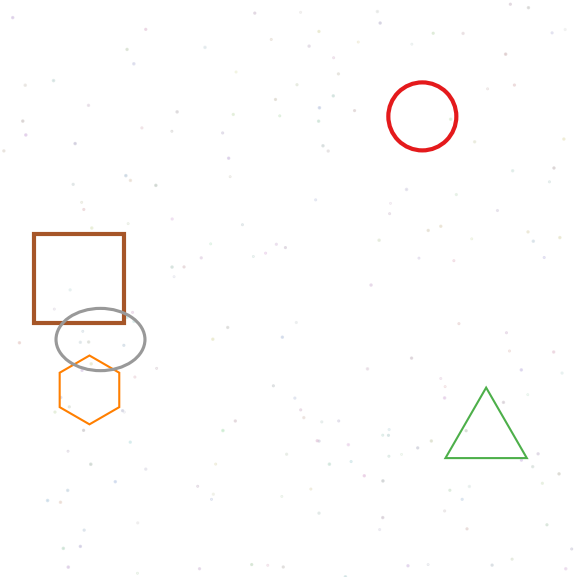[{"shape": "circle", "thickness": 2, "radius": 0.29, "center": [0.731, 0.798]}, {"shape": "triangle", "thickness": 1, "radius": 0.41, "center": [0.842, 0.247]}, {"shape": "hexagon", "thickness": 1, "radius": 0.3, "center": [0.155, 0.324]}, {"shape": "square", "thickness": 2, "radius": 0.39, "center": [0.137, 0.517]}, {"shape": "oval", "thickness": 1.5, "radius": 0.39, "center": [0.174, 0.411]}]